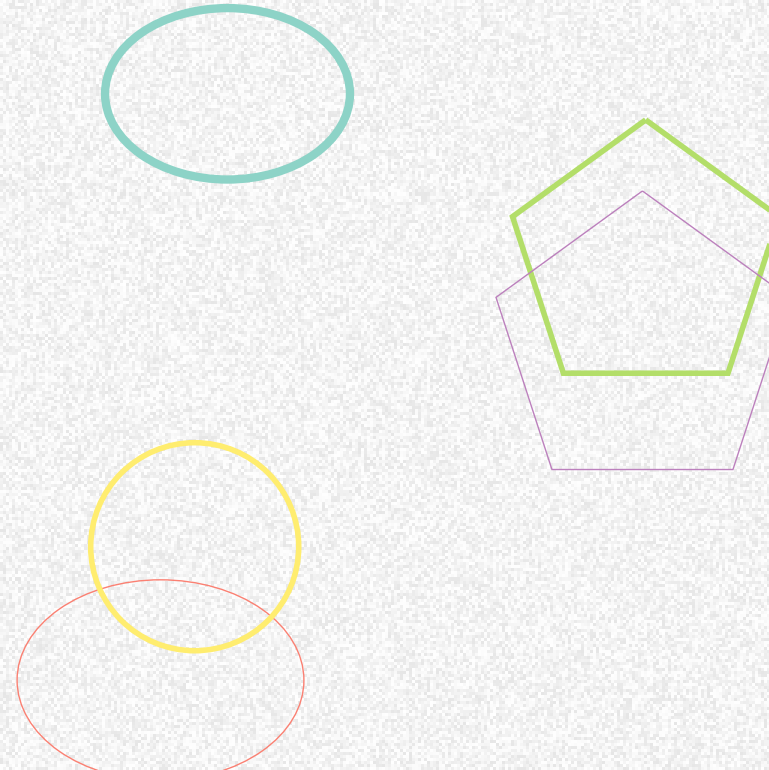[{"shape": "oval", "thickness": 3, "radius": 0.8, "center": [0.295, 0.878]}, {"shape": "oval", "thickness": 0.5, "radius": 0.93, "center": [0.208, 0.117]}, {"shape": "pentagon", "thickness": 2, "radius": 0.91, "center": [0.839, 0.662]}, {"shape": "pentagon", "thickness": 0.5, "radius": 1.0, "center": [0.834, 0.552]}, {"shape": "circle", "thickness": 2, "radius": 0.68, "center": [0.253, 0.29]}]